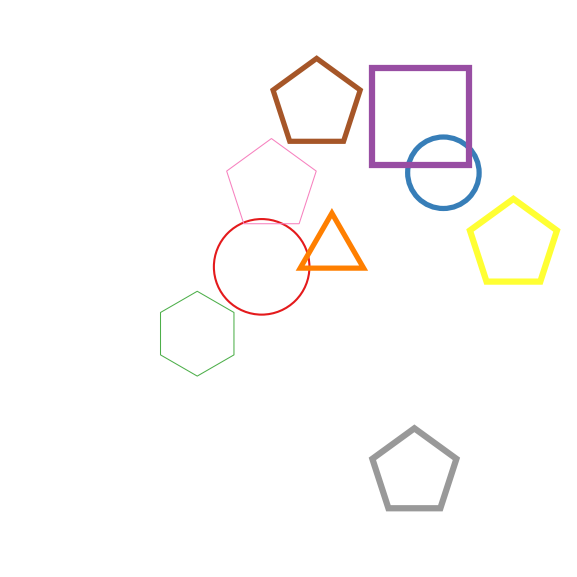[{"shape": "circle", "thickness": 1, "radius": 0.41, "center": [0.453, 0.537]}, {"shape": "circle", "thickness": 2.5, "radius": 0.31, "center": [0.768, 0.7]}, {"shape": "hexagon", "thickness": 0.5, "radius": 0.37, "center": [0.342, 0.421]}, {"shape": "square", "thickness": 3, "radius": 0.42, "center": [0.729, 0.797]}, {"shape": "triangle", "thickness": 2.5, "radius": 0.32, "center": [0.575, 0.567]}, {"shape": "pentagon", "thickness": 3, "radius": 0.4, "center": [0.889, 0.576]}, {"shape": "pentagon", "thickness": 2.5, "radius": 0.4, "center": [0.548, 0.819]}, {"shape": "pentagon", "thickness": 0.5, "radius": 0.41, "center": [0.47, 0.678]}, {"shape": "pentagon", "thickness": 3, "radius": 0.38, "center": [0.718, 0.181]}]